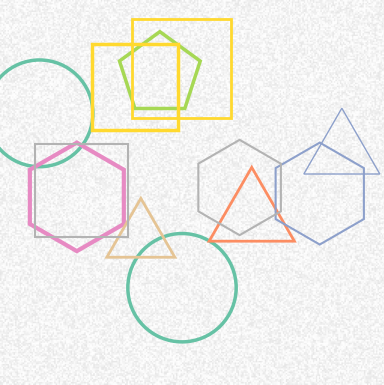[{"shape": "circle", "thickness": 2.5, "radius": 0.7, "center": [0.473, 0.253]}, {"shape": "circle", "thickness": 2.5, "radius": 0.69, "center": [0.103, 0.706]}, {"shape": "triangle", "thickness": 2, "radius": 0.64, "center": [0.654, 0.437]}, {"shape": "hexagon", "thickness": 1.5, "radius": 0.66, "center": [0.831, 0.497]}, {"shape": "triangle", "thickness": 1, "radius": 0.57, "center": [0.888, 0.605]}, {"shape": "hexagon", "thickness": 3, "radius": 0.7, "center": [0.2, 0.489]}, {"shape": "pentagon", "thickness": 2.5, "radius": 0.55, "center": [0.415, 0.807]}, {"shape": "square", "thickness": 2.5, "radius": 0.56, "center": [0.351, 0.774]}, {"shape": "square", "thickness": 2, "radius": 0.64, "center": [0.47, 0.823]}, {"shape": "triangle", "thickness": 2, "radius": 0.51, "center": [0.366, 0.383]}, {"shape": "hexagon", "thickness": 1.5, "radius": 0.62, "center": [0.622, 0.513]}, {"shape": "square", "thickness": 1.5, "radius": 0.6, "center": [0.211, 0.506]}]